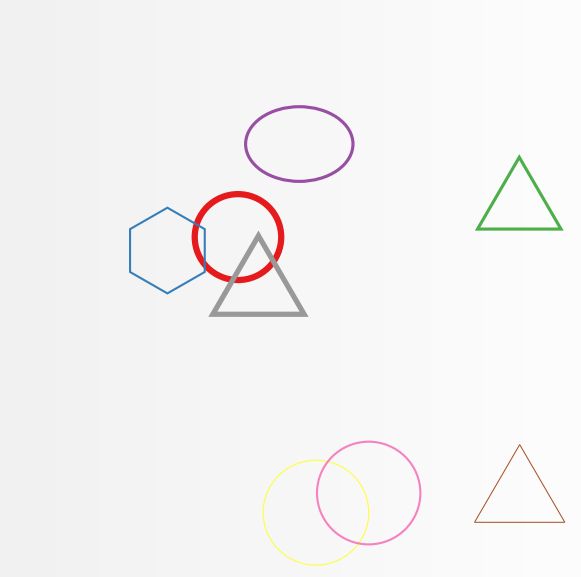[{"shape": "circle", "thickness": 3, "radius": 0.37, "center": [0.409, 0.589]}, {"shape": "hexagon", "thickness": 1, "radius": 0.37, "center": [0.288, 0.565]}, {"shape": "triangle", "thickness": 1.5, "radius": 0.41, "center": [0.893, 0.644]}, {"shape": "oval", "thickness": 1.5, "radius": 0.46, "center": [0.515, 0.75]}, {"shape": "circle", "thickness": 0.5, "radius": 0.45, "center": [0.544, 0.111]}, {"shape": "triangle", "thickness": 0.5, "radius": 0.45, "center": [0.894, 0.14]}, {"shape": "circle", "thickness": 1, "radius": 0.44, "center": [0.634, 0.145]}, {"shape": "triangle", "thickness": 2.5, "radius": 0.45, "center": [0.445, 0.5]}]